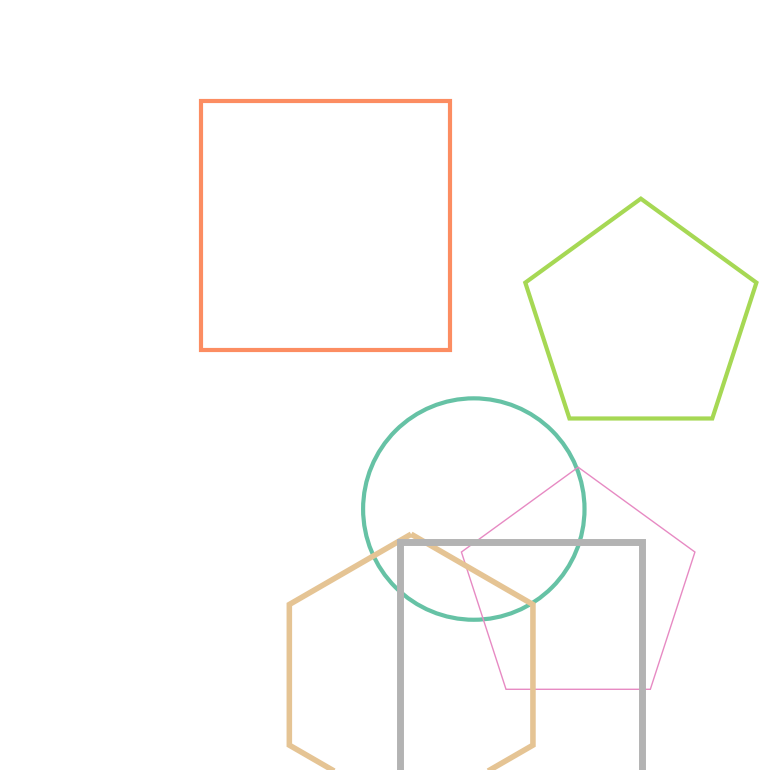[{"shape": "circle", "thickness": 1.5, "radius": 0.72, "center": [0.615, 0.339]}, {"shape": "square", "thickness": 1.5, "radius": 0.81, "center": [0.423, 0.707]}, {"shape": "pentagon", "thickness": 0.5, "radius": 0.8, "center": [0.751, 0.234]}, {"shape": "pentagon", "thickness": 1.5, "radius": 0.79, "center": [0.832, 0.584]}, {"shape": "hexagon", "thickness": 2, "radius": 0.91, "center": [0.534, 0.124]}, {"shape": "square", "thickness": 2.5, "radius": 0.79, "center": [0.677, 0.139]}]